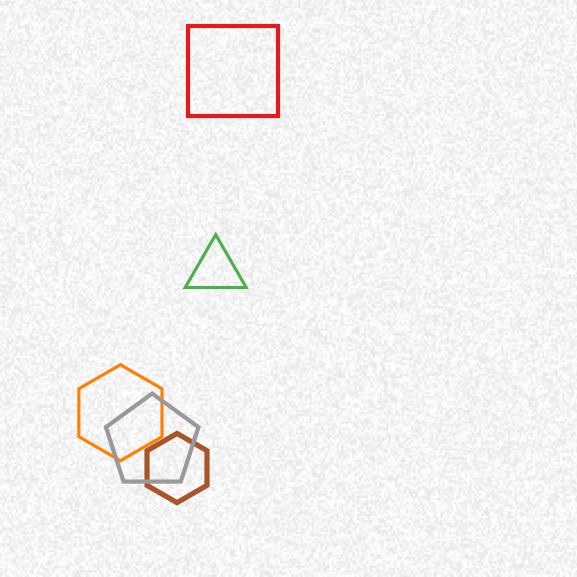[{"shape": "square", "thickness": 2, "radius": 0.39, "center": [0.404, 0.876]}, {"shape": "triangle", "thickness": 1.5, "radius": 0.31, "center": [0.374, 0.532]}, {"shape": "hexagon", "thickness": 1.5, "radius": 0.42, "center": [0.209, 0.284]}, {"shape": "hexagon", "thickness": 2.5, "radius": 0.3, "center": [0.307, 0.189]}, {"shape": "pentagon", "thickness": 2, "radius": 0.42, "center": [0.264, 0.233]}]